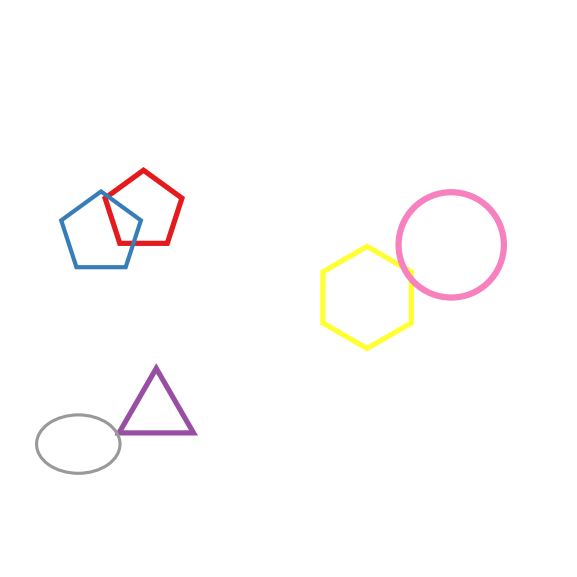[{"shape": "pentagon", "thickness": 2.5, "radius": 0.35, "center": [0.249, 0.634]}, {"shape": "pentagon", "thickness": 2, "radius": 0.36, "center": [0.175, 0.595]}, {"shape": "triangle", "thickness": 2.5, "radius": 0.37, "center": [0.271, 0.287]}, {"shape": "hexagon", "thickness": 2.5, "radius": 0.44, "center": [0.636, 0.484]}, {"shape": "circle", "thickness": 3, "radius": 0.46, "center": [0.781, 0.575]}, {"shape": "oval", "thickness": 1.5, "radius": 0.36, "center": [0.136, 0.23]}]